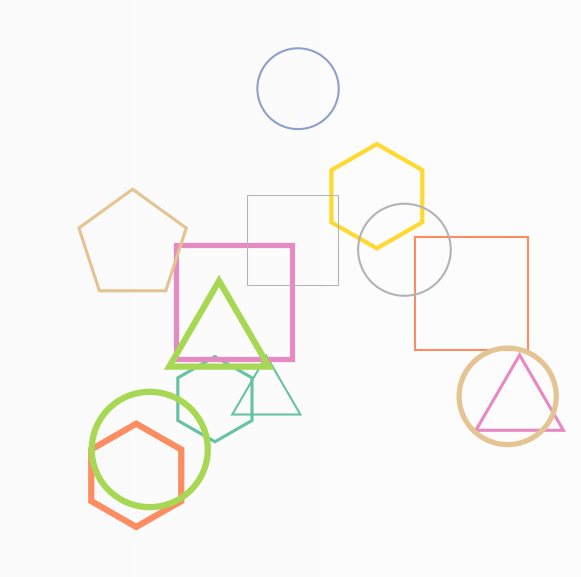[{"shape": "hexagon", "thickness": 1.5, "radius": 0.37, "center": [0.37, 0.308]}, {"shape": "triangle", "thickness": 1, "radius": 0.34, "center": [0.458, 0.315]}, {"shape": "square", "thickness": 1, "radius": 0.49, "center": [0.811, 0.491]}, {"shape": "hexagon", "thickness": 3, "radius": 0.45, "center": [0.234, 0.176]}, {"shape": "circle", "thickness": 1, "radius": 0.35, "center": [0.513, 0.846]}, {"shape": "triangle", "thickness": 1.5, "radius": 0.43, "center": [0.894, 0.298]}, {"shape": "square", "thickness": 2.5, "radius": 0.5, "center": [0.403, 0.476]}, {"shape": "triangle", "thickness": 3, "radius": 0.49, "center": [0.377, 0.414]}, {"shape": "circle", "thickness": 3, "radius": 0.5, "center": [0.258, 0.221]}, {"shape": "hexagon", "thickness": 2, "radius": 0.45, "center": [0.648, 0.659]}, {"shape": "circle", "thickness": 2.5, "radius": 0.42, "center": [0.873, 0.313]}, {"shape": "pentagon", "thickness": 1.5, "radius": 0.49, "center": [0.228, 0.574]}, {"shape": "circle", "thickness": 1, "radius": 0.4, "center": [0.696, 0.567]}, {"shape": "square", "thickness": 0.5, "radius": 0.39, "center": [0.504, 0.584]}]